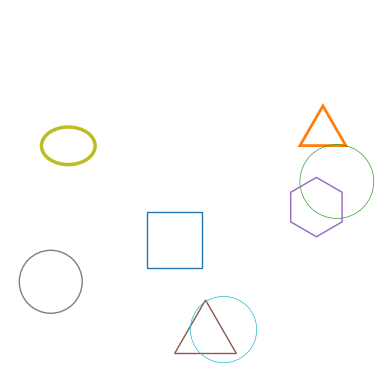[{"shape": "square", "thickness": 1, "radius": 0.36, "center": [0.453, 0.377]}, {"shape": "triangle", "thickness": 2, "radius": 0.34, "center": [0.839, 0.656]}, {"shape": "circle", "thickness": 0.5, "radius": 0.48, "center": [0.875, 0.528]}, {"shape": "hexagon", "thickness": 1, "radius": 0.39, "center": [0.822, 0.462]}, {"shape": "triangle", "thickness": 1, "radius": 0.46, "center": [0.534, 0.128]}, {"shape": "circle", "thickness": 1, "radius": 0.41, "center": [0.132, 0.268]}, {"shape": "oval", "thickness": 2.5, "radius": 0.35, "center": [0.177, 0.621]}, {"shape": "circle", "thickness": 0.5, "radius": 0.43, "center": [0.581, 0.144]}]